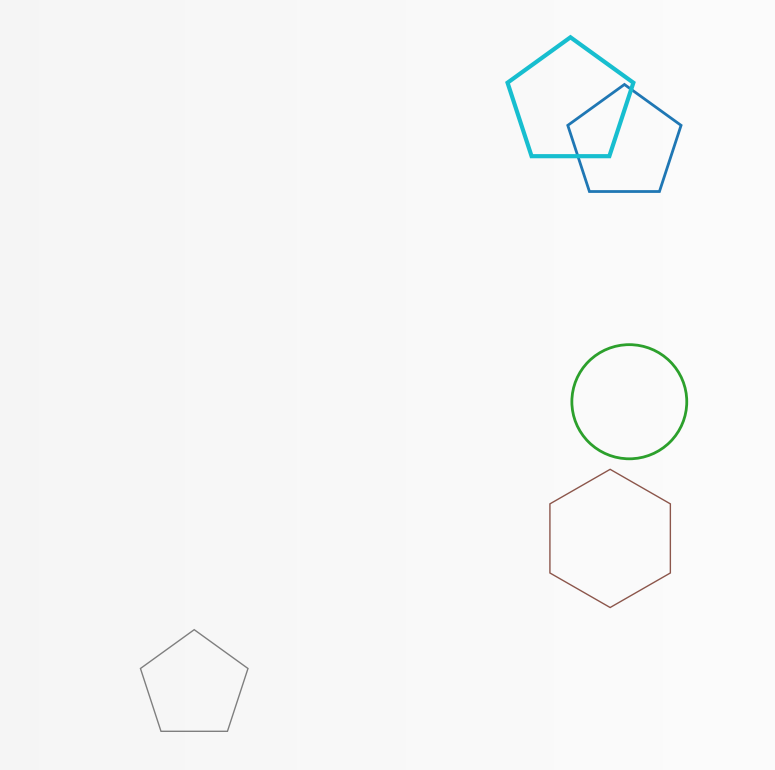[{"shape": "pentagon", "thickness": 1, "radius": 0.38, "center": [0.806, 0.813]}, {"shape": "circle", "thickness": 1, "radius": 0.37, "center": [0.812, 0.478]}, {"shape": "hexagon", "thickness": 0.5, "radius": 0.45, "center": [0.787, 0.301]}, {"shape": "pentagon", "thickness": 0.5, "radius": 0.36, "center": [0.251, 0.109]}, {"shape": "pentagon", "thickness": 1.5, "radius": 0.43, "center": [0.736, 0.866]}]